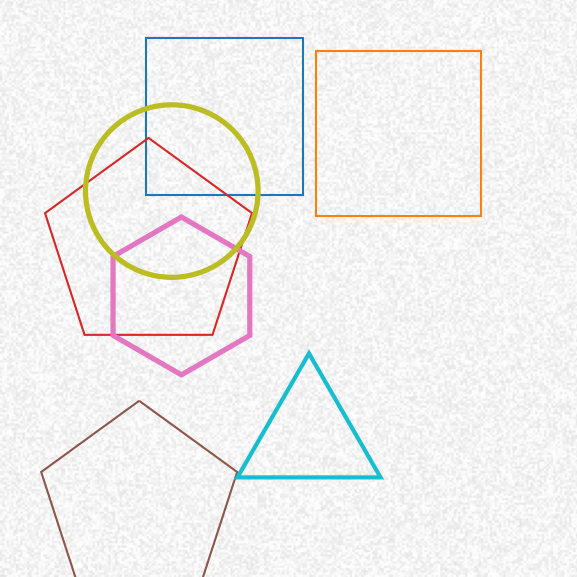[{"shape": "square", "thickness": 1, "radius": 0.68, "center": [0.389, 0.797]}, {"shape": "square", "thickness": 1, "radius": 0.71, "center": [0.69, 0.768]}, {"shape": "pentagon", "thickness": 1, "radius": 0.94, "center": [0.257, 0.572]}, {"shape": "pentagon", "thickness": 1, "radius": 0.89, "center": [0.241, 0.127]}, {"shape": "hexagon", "thickness": 2.5, "radius": 0.68, "center": [0.314, 0.487]}, {"shape": "circle", "thickness": 2.5, "radius": 0.75, "center": [0.297, 0.668]}, {"shape": "triangle", "thickness": 2, "radius": 0.72, "center": [0.535, 0.244]}]